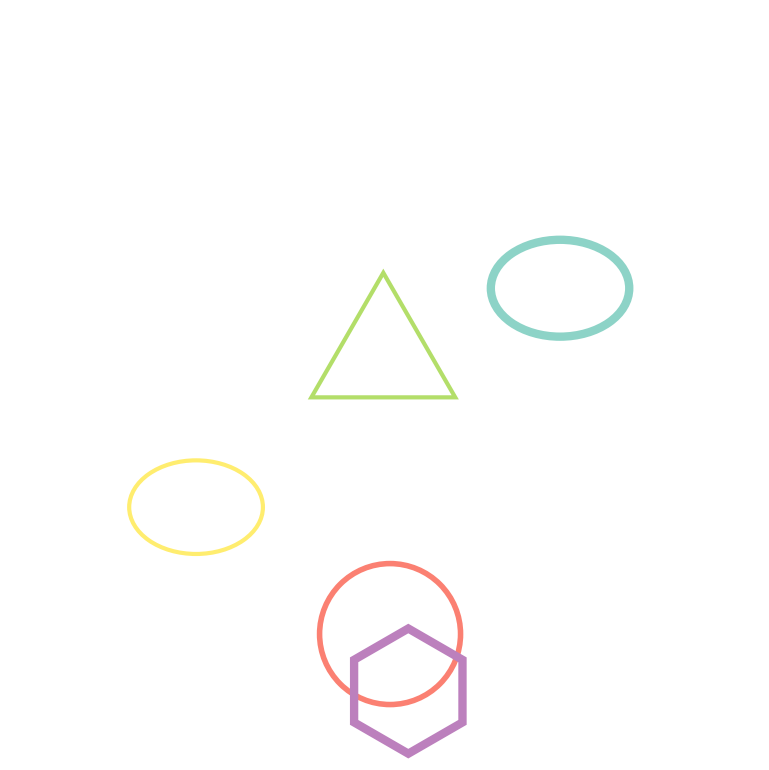[{"shape": "oval", "thickness": 3, "radius": 0.45, "center": [0.727, 0.626]}, {"shape": "circle", "thickness": 2, "radius": 0.46, "center": [0.507, 0.177]}, {"shape": "triangle", "thickness": 1.5, "radius": 0.54, "center": [0.498, 0.538]}, {"shape": "hexagon", "thickness": 3, "radius": 0.41, "center": [0.53, 0.102]}, {"shape": "oval", "thickness": 1.5, "radius": 0.43, "center": [0.255, 0.341]}]